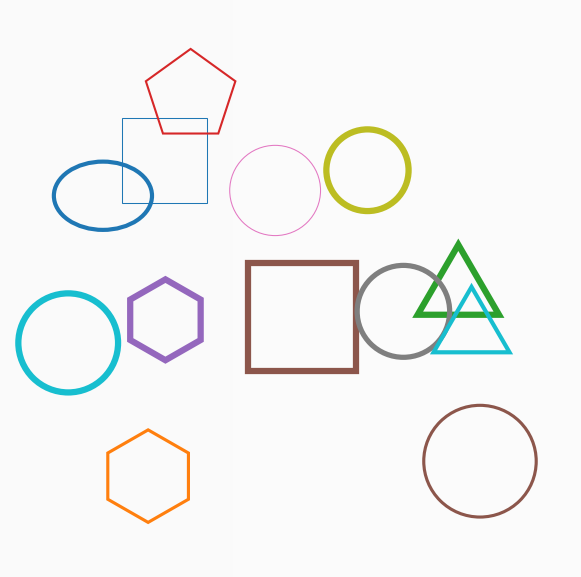[{"shape": "square", "thickness": 0.5, "radius": 0.37, "center": [0.283, 0.721]}, {"shape": "oval", "thickness": 2, "radius": 0.42, "center": [0.177, 0.66]}, {"shape": "hexagon", "thickness": 1.5, "radius": 0.4, "center": [0.255, 0.175]}, {"shape": "triangle", "thickness": 3, "radius": 0.4, "center": [0.789, 0.495]}, {"shape": "pentagon", "thickness": 1, "radius": 0.4, "center": [0.328, 0.833]}, {"shape": "hexagon", "thickness": 3, "radius": 0.35, "center": [0.285, 0.445]}, {"shape": "circle", "thickness": 1.5, "radius": 0.48, "center": [0.826, 0.201]}, {"shape": "square", "thickness": 3, "radius": 0.47, "center": [0.519, 0.45]}, {"shape": "circle", "thickness": 0.5, "radius": 0.39, "center": [0.473, 0.669]}, {"shape": "circle", "thickness": 2.5, "radius": 0.4, "center": [0.694, 0.46]}, {"shape": "circle", "thickness": 3, "radius": 0.35, "center": [0.632, 0.704]}, {"shape": "circle", "thickness": 3, "radius": 0.43, "center": [0.117, 0.405]}, {"shape": "triangle", "thickness": 2, "radius": 0.38, "center": [0.811, 0.427]}]